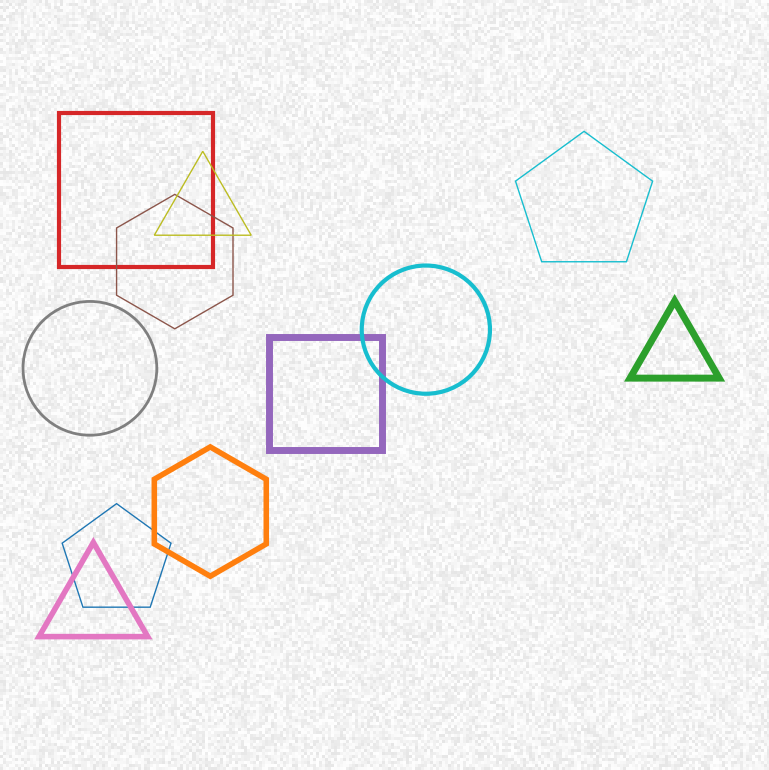[{"shape": "pentagon", "thickness": 0.5, "radius": 0.37, "center": [0.151, 0.272]}, {"shape": "hexagon", "thickness": 2, "radius": 0.42, "center": [0.273, 0.336]}, {"shape": "triangle", "thickness": 2.5, "radius": 0.33, "center": [0.876, 0.542]}, {"shape": "square", "thickness": 1.5, "radius": 0.5, "center": [0.177, 0.753]}, {"shape": "square", "thickness": 2.5, "radius": 0.37, "center": [0.423, 0.489]}, {"shape": "hexagon", "thickness": 0.5, "radius": 0.44, "center": [0.227, 0.66]}, {"shape": "triangle", "thickness": 2, "radius": 0.41, "center": [0.121, 0.214]}, {"shape": "circle", "thickness": 1, "radius": 0.43, "center": [0.117, 0.522]}, {"shape": "triangle", "thickness": 0.5, "radius": 0.36, "center": [0.263, 0.731]}, {"shape": "circle", "thickness": 1.5, "radius": 0.42, "center": [0.553, 0.572]}, {"shape": "pentagon", "thickness": 0.5, "radius": 0.47, "center": [0.759, 0.736]}]